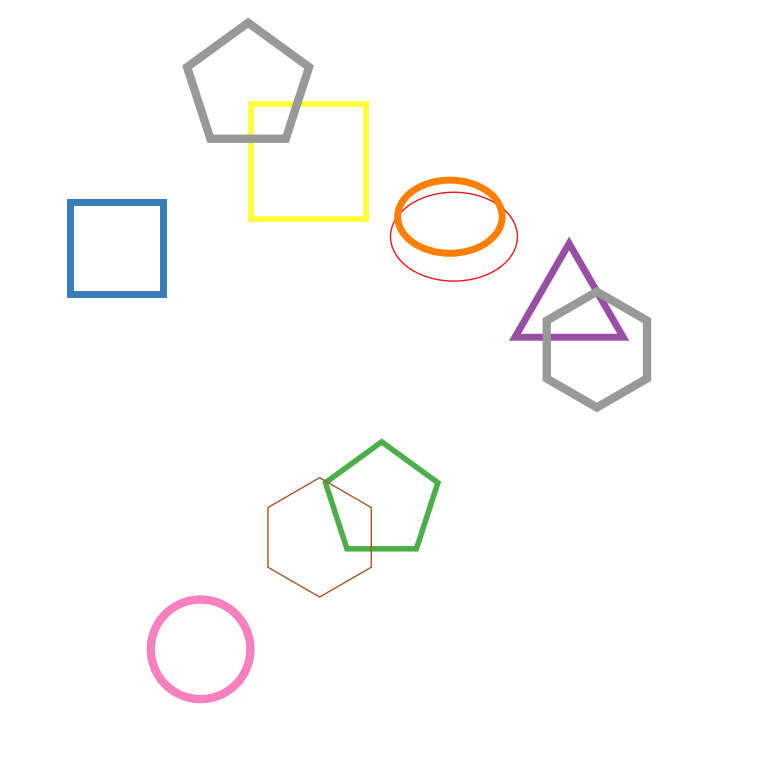[{"shape": "oval", "thickness": 0.5, "radius": 0.41, "center": [0.59, 0.693]}, {"shape": "square", "thickness": 2.5, "radius": 0.3, "center": [0.151, 0.678]}, {"shape": "pentagon", "thickness": 2, "radius": 0.38, "center": [0.496, 0.349]}, {"shape": "triangle", "thickness": 2.5, "radius": 0.41, "center": [0.739, 0.603]}, {"shape": "oval", "thickness": 2.5, "radius": 0.34, "center": [0.584, 0.719]}, {"shape": "square", "thickness": 2, "radius": 0.37, "center": [0.401, 0.79]}, {"shape": "hexagon", "thickness": 0.5, "radius": 0.39, "center": [0.415, 0.302]}, {"shape": "circle", "thickness": 3, "radius": 0.32, "center": [0.26, 0.157]}, {"shape": "hexagon", "thickness": 3, "radius": 0.38, "center": [0.775, 0.546]}, {"shape": "pentagon", "thickness": 3, "radius": 0.42, "center": [0.322, 0.887]}]